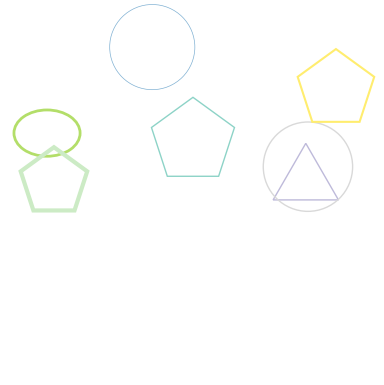[{"shape": "pentagon", "thickness": 1, "radius": 0.57, "center": [0.501, 0.634]}, {"shape": "triangle", "thickness": 1, "radius": 0.49, "center": [0.794, 0.53]}, {"shape": "circle", "thickness": 0.5, "radius": 0.55, "center": [0.395, 0.878]}, {"shape": "oval", "thickness": 2, "radius": 0.43, "center": [0.122, 0.654]}, {"shape": "circle", "thickness": 1, "radius": 0.58, "center": [0.8, 0.567]}, {"shape": "pentagon", "thickness": 3, "radius": 0.45, "center": [0.14, 0.527]}, {"shape": "pentagon", "thickness": 1.5, "radius": 0.52, "center": [0.873, 0.768]}]